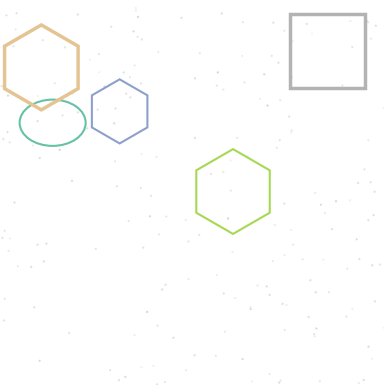[{"shape": "oval", "thickness": 1.5, "radius": 0.43, "center": [0.137, 0.681]}, {"shape": "hexagon", "thickness": 1.5, "radius": 0.42, "center": [0.311, 0.711]}, {"shape": "hexagon", "thickness": 1.5, "radius": 0.55, "center": [0.605, 0.503]}, {"shape": "hexagon", "thickness": 2.5, "radius": 0.55, "center": [0.107, 0.825]}, {"shape": "square", "thickness": 2.5, "radius": 0.48, "center": [0.851, 0.868]}]